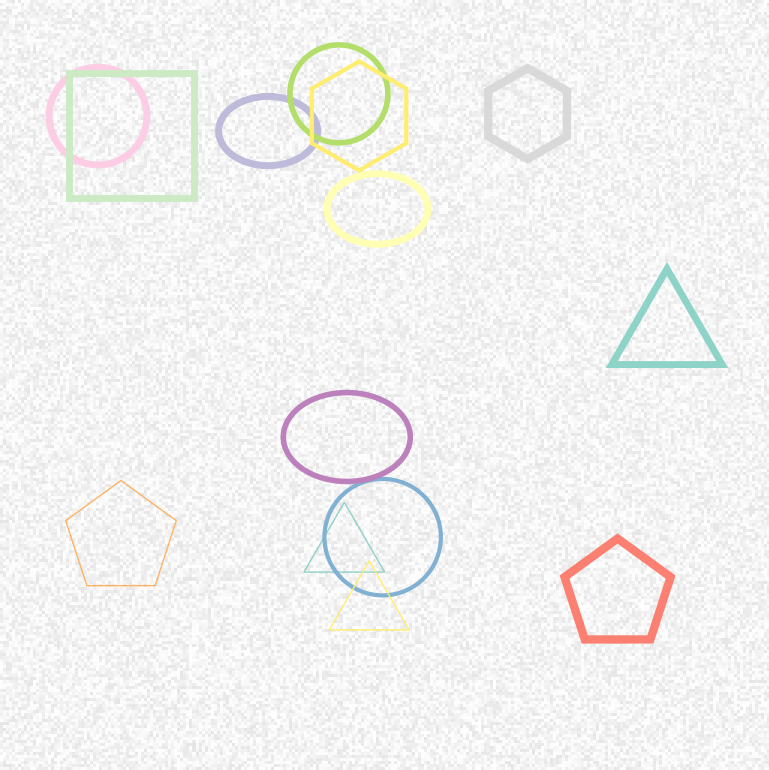[{"shape": "triangle", "thickness": 0.5, "radius": 0.3, "center": [0.447, 0.287]}, {"shape": "triangle", "thickness": 2.5, "radius": 0.41, "center": [0.866, 0.568]}, {"shape": "oval", "thickness": 2.5, "radius": 0.33, "center": [0.49, 0.729]}, {"shape": "oval", "thickness": 2.5, "radius": 0.32, "center": [0.348, 0.83]}, {"shape": "pentagon", "thickness": 3, "radius": 0.36, "center": [0.802, 0.228]}, {"shape": "circle", "thickness": 1.5, "radius": 0.38, "center": [0.497, 0.302]}, {"shape": "pentagon", "thickness": 0.5, "radius": 0.38, "center": [0.157, 0.3]}, {"shape": "circle", "thickness": 2, "radius": 0.32, "center": [0.44, 0.878]}, {"shape": "circle", "thickness": 2.5, "radius": 0.32, "center": [0.127, 0.849]}, {"shape": "hexagon", "thickness": 3, "radius": 0.3, "center": [0.685, 0.852]}, {"shape": "oval", "thickness": 2, "radius": 0.41, "center": [0.45, 0.432]}, {"shape": "square", "thickness": 2.5, "radius": 0.41, "center": [0.171, 0.824]}, {"shape": "hexagon", "thickness": 1.5, "radius": 0.35, "center": [0.466, 0.849]}, {"shape": "triangle", "thickness": 0.5, "radius": 0.3, "center": [0.479, 0.212]}]